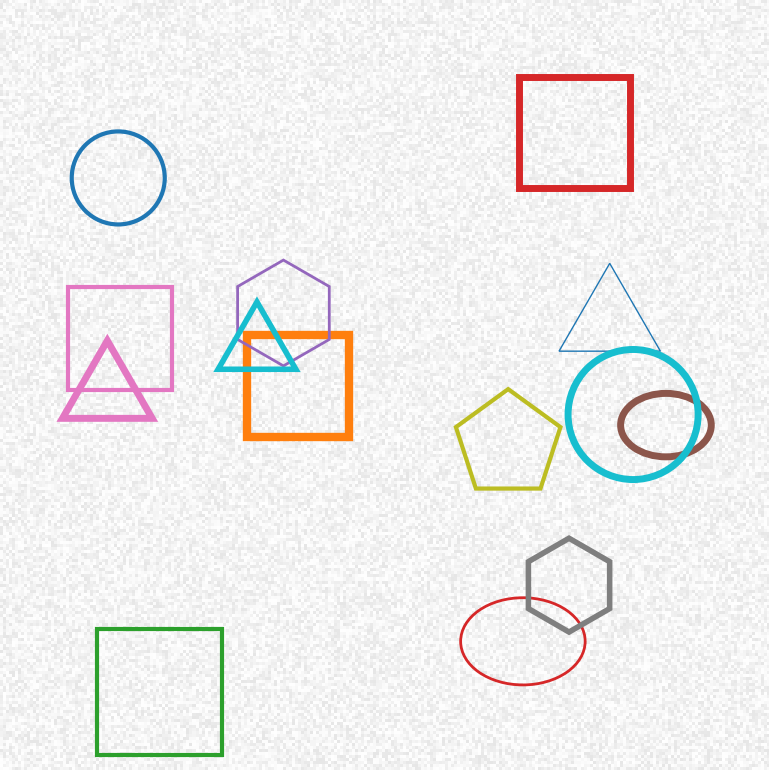[{"shape": "circle", "thickness": 1.5, "radius": 0.3, "center": [0.154, 0.769]}, {"shape": "triangle", "thickness": 0.5, "radius": 0.38, "center": [0.792, 0.582]}, {"shape": "square", "thickness": 3, "radius": 0.33, "center": [0.387, 0.499]}, {"shape": "square", "thickness": 1.5, "radius": 0.41, "center": [0.207, 0.101]}, {"shape": "square", "thickness": 2.5, "radius": 0.36, "center": [0.746, 0.828]}, {"shape": "oval", "thickness": 1, "radius": 0.4, "center": [0.679, 0.167]}, {"shape": "hexagon", "thickness": 1, "radius": 0.34, "center": [0.368, 0.594]}, {"shape": "oval", "thickness": 2.5, "radius": 0.29, "center": [0.865, 0.448]}, {"shape": "square", "thickness": 1.5, "radius": 0.34, "center": [0.156, 0.56]}, {"shape": "triangle", "thickness": 2.5, "radius": 0.34, "center": [0.139, 0.49]}, {"shape": "hexagon", "thickness": 2, "radius": 0.3, "center": [0.739, 0.24]}, {"shape": "pentagon", "thickness": 1.5, "radius": 0.36, "center": [0.66, 0.423]}, {"shape": "circle", "thickness": 2.5, "radius": 0.42, "center": [0.822, 0.462]}, {"shape": "triangle", "thickness": 2, "radius": 0.29, "center": [0.334, 0.55]}]